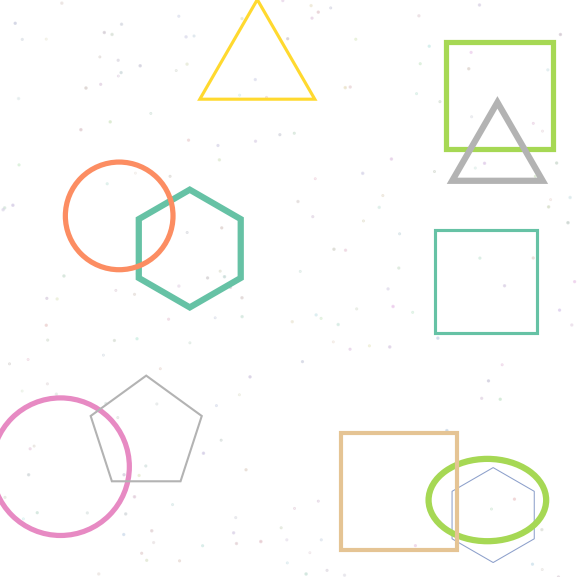[{"shape": "square", "thickness": 1.5, "radius": 0.44, "center": [0.842, 0.511]}, {"shape": "hexagon", "thickness": 3, "radius": 0.51, "center": [0.329, 0.569]}, {"shape": "circle", "thickness": 2.5, "radius": 0.47, "center": [0.206, 0.625]}, {"shape": "hexagon", "thickness": 0.5, "radius": 0.41, "center": [0.854, 0.107]}, {"shape": "circle", "thickness": 2.5, "radius": 0.6, "center": [0.105, 0.191]}, {"shape": "oval", "thickness": 3, "radius": 0.51, "center": [0.844, 0.133]}, {"shape": "square", "thickness": 2.5, "radius": 0.46, "center": [0.865, 0.834]}, {"shape": "triangle", "thickness": 1.5, "radius": 0.57, "center": [0.446, 0.885]}, {"shape": "square", "thickness": 2, "radius": 0.51, "center": [0.691, 0.147]}, {"shape": "pentagon", "thickness": 1, "radius": 0.51, "center": [0.253, 0.248]}, {"shape": "triangle", "thickness": 3, "radius": 0.45, "center": [0.861, 0.731]}]